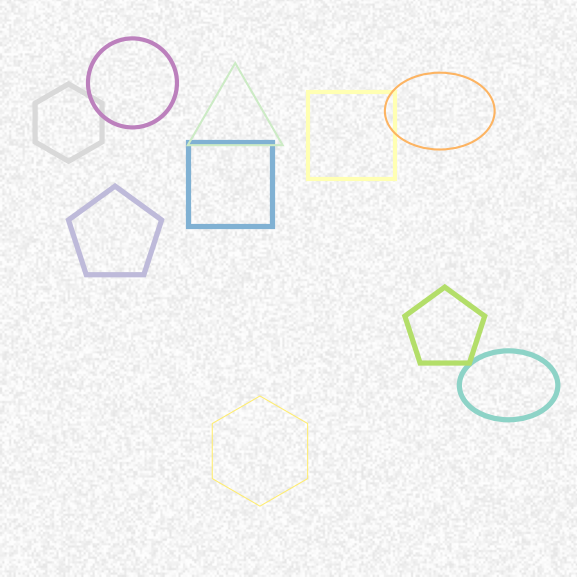[{"shape": "oval", "thickness": 2.5, "radius": 0.43, "center": [0.881, 0.332]}, {"shape": "square", "thickness": 2, "radius": 0.38, "center": [0.609, 0.764]}, {"shape": "pentagon", "thickness": 2.5, "radius": 0.42, "center": [0.199, 0.592]}, {"shape": "square", "thickness": 2.5, "radius": 0.36, "center": [0.398, 0.68]}, {"shape": "oval", "thickness": 1, "radius": 0.48, "center": [0.761, 0.807]}, {"shape": "pentagon", "thickness": 2.5, "radius": 0.36, "center": [0.77, 0.429]}, {"shape": "hexagon", "thickness": 2.5, "radius": 0.33, "center": [0.119, 0.787]}, {"shape": "circle", "thickness": 2, "radius": 0.39, "center": [0.229, 0.856]}, {"shape": "triangle", "thickness": 1, "radius": 0.47, "center": [0.407, 0.795]}, {"shape": "hexagon", "thickness": 0.5, "radius": 0.48, "center": [0.45, 0.218]}]